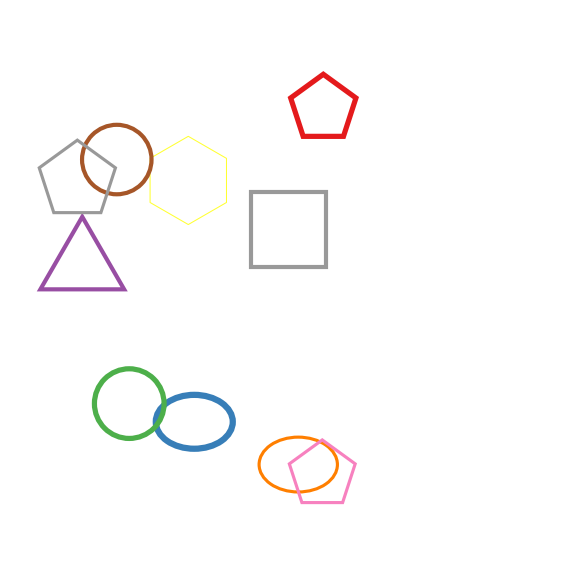[{"shape": "pentagon", "thickness": 2.5, "radius": 0.3, "center": [0.56, 0.811]}, {"shape": "oval", "thickness": 3, "radius": 0.33, "center": [0.336, 0.269]}, {"shape": "circle", "thickness": 2.5, "radius": 0.3, "center": [0.224, 0.3]}, {"shape": "triangle", "thickness": 2, "radius": 0.42, "center": [0.142, 0.54]}, {"shape": "oval", "thickness": 1.5, "radius": 0.34, "center": [0.516, 0.195]}, {"shape": "hexagon", "thickness": 0.5, "radius": 0.38, "center": [0.326, 0.687]}, {"shape": "circle", "thickness": 2, "radius": 0.3, "center": [0.202, 0.723]}, {"shape": "pentagon", "thickness": 1.5, "radius": 0.3, "center": [0.558, 0.177]}, {"shape": "pentagon", "thickness": 1.5, "radius": 0.35, "center": [0.134, 0.687]}, {"shape": "square", "thickness": 2, "radius": 0.33, "center": [0.5, 0.602]}]